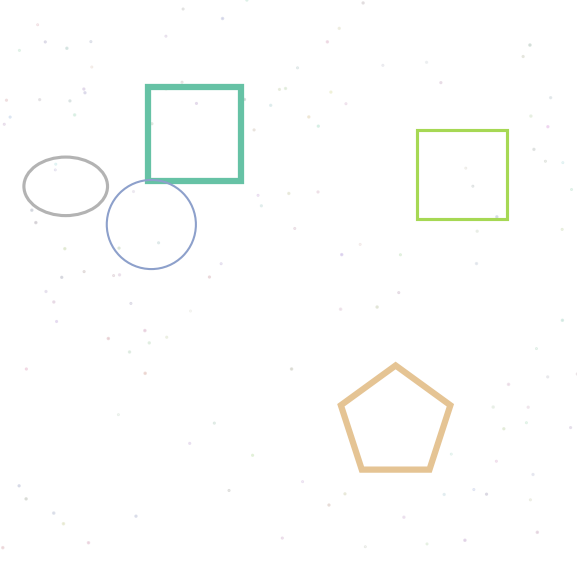[{"shape": "square", "thickness": 3, "radius": 0.41, "center": [0.337, 0.767]}, {"shape": "circle", "thickness": 1, "radius": 0.39, "center": [0.262, 0.61]}, {"shape": "square", "thickness": 1.5, "radius": 0.39, "center": [0.8, 0.697]}, {"shape": "pentagon", "thickness": 3, "radius": 0.5, "center": [0.685, 0.267]}, {"shape": "oval", "thickness": 1.5, "radius": 0.36, "center": [0.114, 0.676]}]